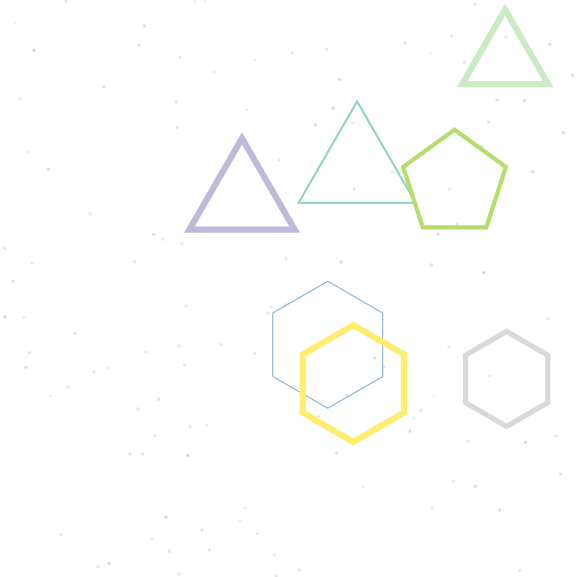[{"shape": "triangle", "thickness": 1, "radius": 0.59, "center": [0.618, 0.706]}, {"shape": "triangle", "thickness": 3, "radius": 0.53, "center": [0.419, 0.654]}, {"shape": "hexagon", "thickness": 0.5, "radius": 0.55, "center": [0.567, 0.402]}, {"shape": "pentagon", "thickness": 2, "radius": 0.47, "center": [0.787, 0.681]}, {"shape": "hexagon", "thickness": 2.5, "radius": 0.41, "center": [0.877, 0.343]}, {"shape": "triangle", "thickness": 3, "radius": 0.43, "center": [0.875, 0.896]}, {"shape": "hexagon", "thickness": 3, "radius": 0.51, "center": [0.612, 0.335]}]